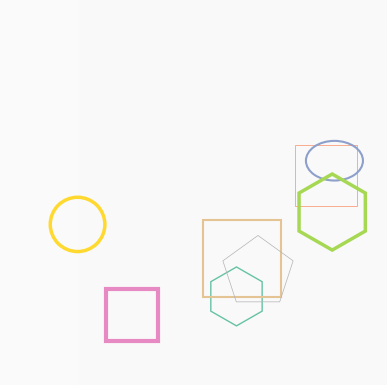[{"shape": "hexagon", "thickness": 1, "radius": 0.38, "center": [0.61, 0.23]}, {"shape": "square", "thickness": 0.5, "radius": 0.4, "center": [0.84, 0.544]}, {"shape": "oval", "thickness": 1.5, "radius": 0.37, "center": [0.863, 0.583]}, {"shape": "square", "thickness": 3, "radius": 0.34, "center": [0.34, 0.182]}, {"shape": "hexagon", "thickness": 2.5, "radius": 0.49, "center": [0.857, 0.449]}, {"shape": "circle", "thickness": 2.5, "radius": 0.35, "center": [0.2, 0.417]}, {"shape": "square", "thickness": 1.5, "radius": 0.5, "center": [0.624, 0.329]}, {"shape": "pentagon", "thickness": 0.5, "radius": 0.48, "center": [0.666, 0.293]}]